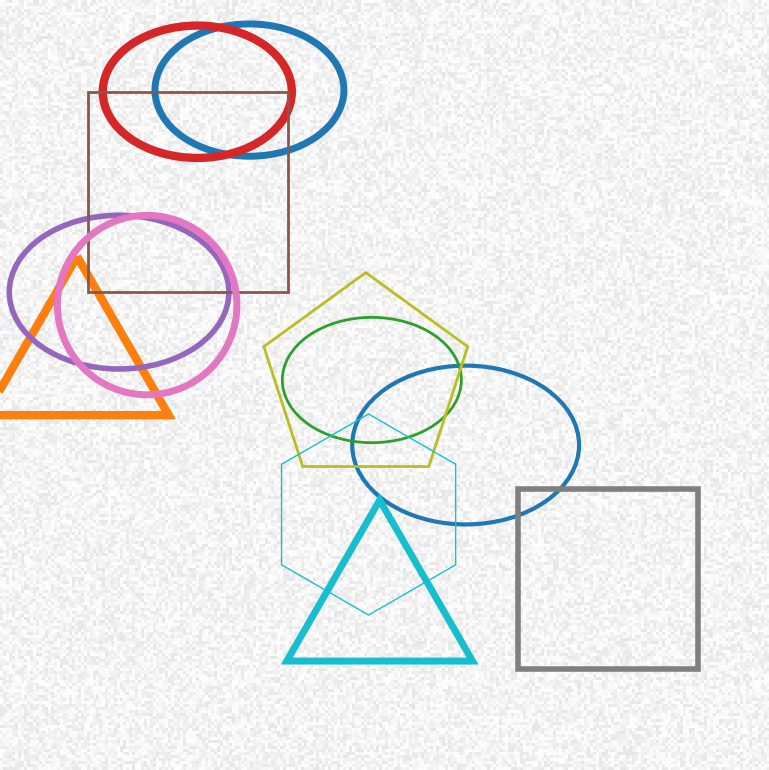[{"shape": "oval", "thickness": 1.5, "radius": 0.74, "center": [0.605, 0.422]}, {"shape": "oval", "thickness": 2.5, "radius": 0.61, "center": [0.324, 0.883]}, {"shape": "triangle", "thickness": 3, "radius": 0.69, "center": [0.1, 0.53]}, {"shape": "oval", "thickness": 1, "radius": 0.58, "center": [0.483, 0.506]}, {"shape": "oval", "thickness": 3, "radius": 0.61, "center": [0.256, 0.881]}, {"shape": "oval", "thickness": 2, "radius": 0.71, "center": [0.155, 0.621]}, {"shape": "square", "thickness": 1, "radius": 0.65, "center": [0.244, 0.751]}, {"shape": "circle", "thickness": 2.5, "radius": 0.58, "center": [0.191, 0.604]}, {"shape": "square", "thickness": 2, "radius": 0.58, "center": [0.79, 0.248]}, {"shape": "pentagon", "thickness": 1, "radius": 0.7, "center": [0.475, 0.507]}, {"shape": "hexagon", "thickness": 0.5, "radius": 0.65, "center": [0.479, 0.332]}, {"shape": "triangle", "thickness": 2.5, "radius": 0.7, "center": [0.493, 0.211]}]